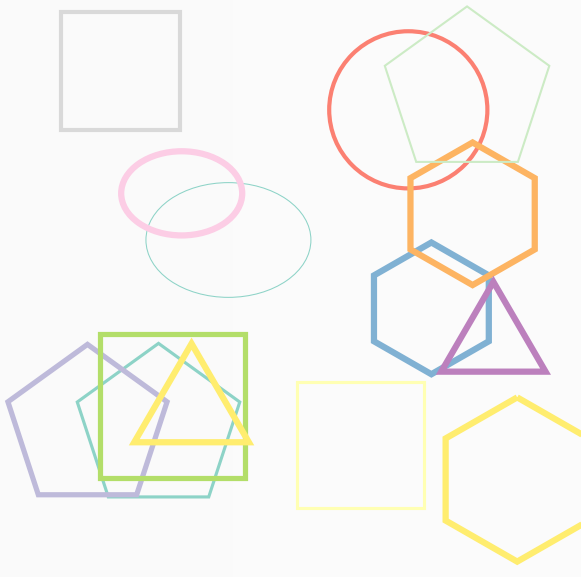[{"shape": "oval", "thickness": 0.5, "radius": 0.71, "center": [0.393, 0.584]}, {"shape": "pentagon", "thickness": 1.5, "radius": 0.73, "center": [0.273, 0.258]}, {"shape": "square", "thickness": 1.5, "radius": 0.55, "center": [0.62, 0.228]}, {"shape": "pentagon", "thickness": 2.5, "radius": 0.72, "center": [0.151, 0.259]}, {"shape": "circle", "thickness": 2, "radius": 0.68, "center": [0.702, 0.809]}, {"shape": "hexagon", "thickness": 3, "radius": 0.57, "center": [0.742, 0.465]}, {"shape": "hexagon", "thickness": 3, "radius": 0.62, "center": [0.813, 0.629]}, {"shape": "square", "thickness": 2.5, "radius": 0.62, "center": [0.297, 0.296]}, {"shape": "oval", "thickness": 3, "radius": 0.52, "center": [0.313, 0.664]}, {"shape": "square", "thickness": 2, "radius": 0.51, "center": [0.207, 0.877]}, {"shape": "triangle", "thickness": 3, "radius": 0.52, "center": [0.849, 0.407]}, {"shape": "pentagon", "thickness": 1, "radius": 0.74, "center": [0.804, 0.839]}, {"shape": "hexagon", "thickness": 3, "radius": 0.71, "center": [0.89, 0.169]}, {"shape": "triangle", "thickness": 3, "radius": 0.57, "center": [0.33, 0.29]}]